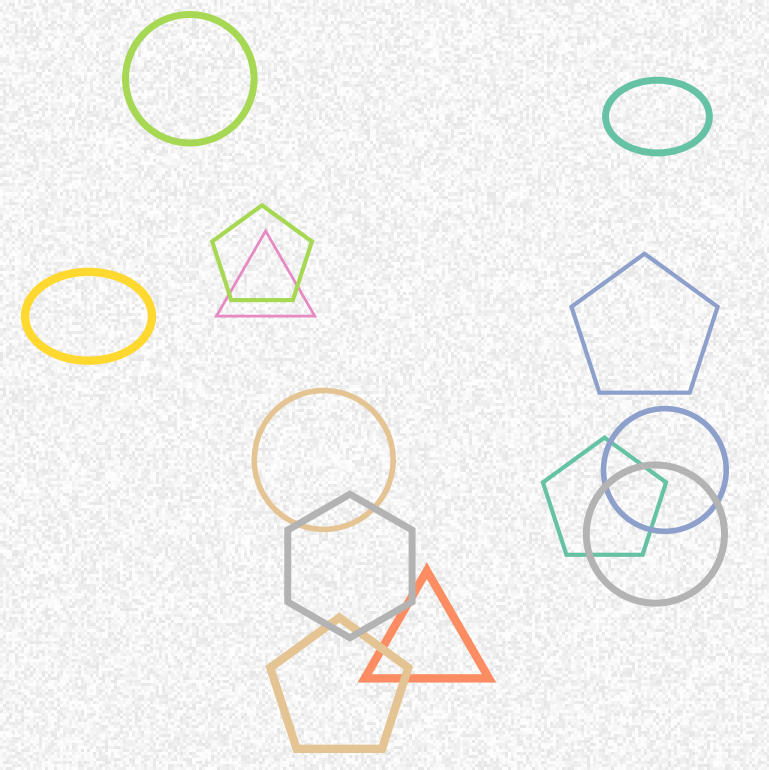[{"shape": "pentagon", "thickness": 1.5, "radius": 0.42, "center": [0.785, 0.348]}, {"shape": "oval", "thickness": 2.5, "radius": 0.34, "center": [0.854, 0.849]}, {"shape": "triangle", "thickness": 3, "radius": 0.47, "center": [0.554, 0.166]}, {"shape": "circle", "thickness": 2, "radius": 0.4, "center": [0.863, 0.39]}, {"shape": "pentagon", "thickness": 1.5, "radius": 0.5, "center": [0.837, 0.571]}, {"shape": "triangle", "thickness": 1, "radius": 0.37, "center": [0.345, 0.626]}, {"shape": "pentagon", "thickness": 1.5, "radius": 0.34, "center": [0.34, 0.665]}, {"shape": "circle", "thickness": 2.5, "radius": 0.42, "center": [0.246, 0.898]}, {"shape": "oval", "thickness": 3, "radius": 0.41, "center": [0.115, 0.589]}, {"shape": "pentagon", "thickness": 3, "radius": 0.47, "center": [0.441, 0.104]}, {"shape": "circle", "thickness": 2, "radius": 0.45, "center": [0.42, 0.403]}, {"shape": "hexagon", "thickness": 2.5, "radius": 0.47, "center": [0.454, 0.265]}, {"shape": "circle", "thickness": 2.5, "radius": 0.45, "center": [0.851, 0.306]}]